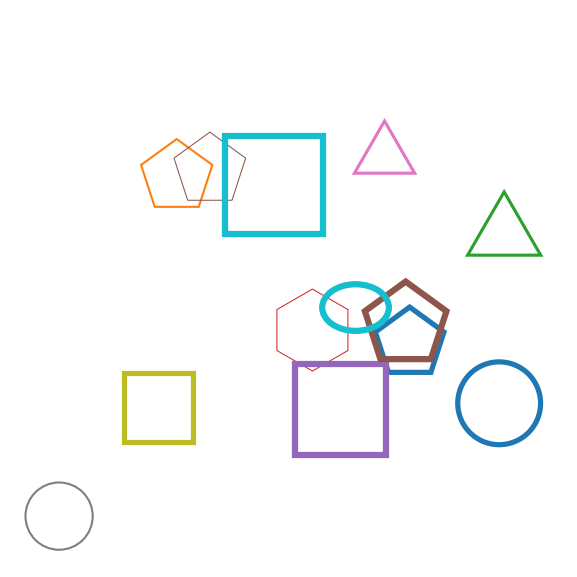[{"shape": "circle", "thickness": 2.5, "radius": 0.36, "center": [0.864, 0.301]}, {"shape": "pentagon", "thickness": 2.5, "radius": 0.31, "center": [0.709, 0.405]}, {"shape": "pentagon", "thickness": 1, "radius": 0.32, "center": [0.306, 0.693]}, {"shape": "triangle", "thickness": 1.5, "radius": 0.37, "center": [0.873, 0.594]}, {"shape": "hexagon", "thickness": 0.5, "radius": 0.35, "center": [0.541, 0.428]}, {"shape": "square", "thickness": 3, "radius": 0.39, "center": [0.589, 0.29]}, {"shape": "pentagon", "thickness": 0.5, "radius": 0.33, "center": [0.363, 0.705]}, {"shape": "pentagon", "thickness": 3, "radius": 0.37, "center": [0.702, 0.437]}, {"shape": "triangle", "thickness": 1.5, "radius": 0.3, "center": [0.666, 0.729]}, {"shape": "circle", "thickness": 1, "radius": 0.29, "center": [0.102, 0.105]}, {"shape": "square", "thickness": 2.5, "radius": 0.3, "center": [0.275, 0.293]}, {"shape": "oval", "thickness": 3, "radius": 0.29, "center": [0.616, 0.467]}, {"shape": "square", "thickness": 3, "radius": 0.42, "center": [0.475, 0.679]}]